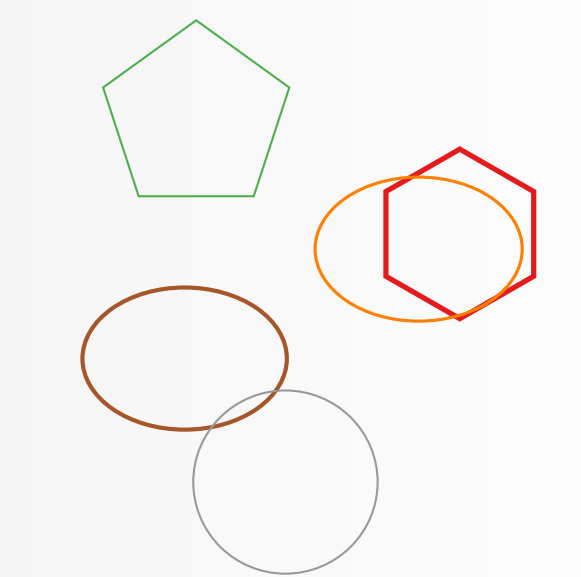[{"shape": "hexagon", "thickness": 2.5, "radius": 0.73, "center": [0.791, 0.594]}, {"shape": "pentagon", "thickness": 1, "radius": 0.84, "center": [0.338, 0.796]}, {"shape": "oval", "thickness": 1.5, "radius": 0.89, "center": [0.72, 0.568]}, {"shape": "oval", "thickness": 2, "radius": 0.88, "center": [0.318, 0.378]}, {"shape": "circle", "thickness": 1, "radius": 0.79, "center": [0.491, 0.164]}]